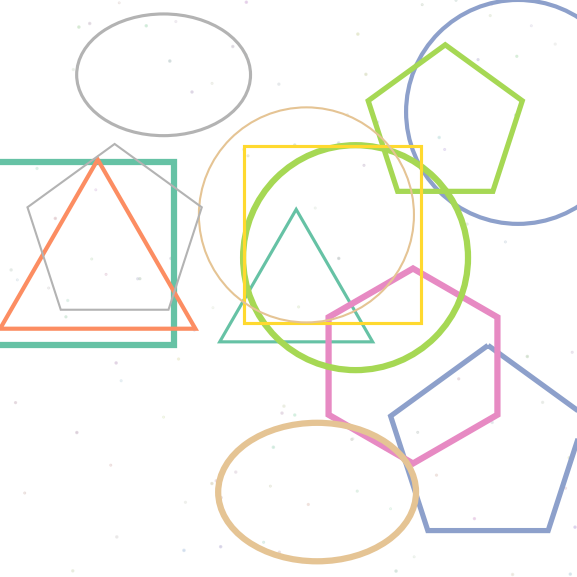[{"shape": "triangle", "thickness": 1.5, "radius": 0.76, "center": [0.513, 0.484]}, {"shape": "square", "thickness": 3, "radius": 0.79, "center": [0.143, 0.561]}, {"shape": "triangle", "thickness": 2, "radius": 0.98, "center": [0.169, 0.528]}, {"shape": "circle", "thickness": 2, "radius": 0.97, "center": [0.897, 0.805]}, {"shape": "pentagon", "thickness": 2.5, "radius": 0.89, "center": [0.845, 0.224]}, {"shape": "hexagon", "thickness": 3, "radius": 0.84, "center": [0.715, 0.365]}, {"shape": "circle", "thickness": 3, "radius": 0.97, "center": [0.616, 0.553]}, {"shape": "pentagon", "thickness": 2.5, "radius": 0.7, "center": [0.771, 0.781]}, {"shape": "square", "thickness": 1.5, "radius": 0.77, "center": [0.576, 0.594]}, {"shape": "oval", "thickness": 3, "radius": 0.86, "center": [0.549, 0.147]}, {"shape": "circle", "thickness": 1, "radius": 0.93, "center": [0.531, 0.627]}, {"shape": "pentagon", "thickness": 1, "radius": 0.79, "center": [0.198, 0.591]}, {"shape": "oval", "thickness": 1.5, "radius": 0.75, "center": [0.283, 0.87]}]